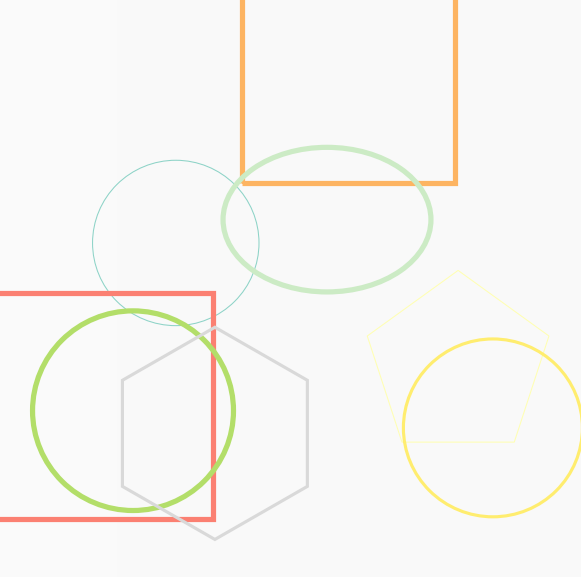[{"shape": "circle", "thickness": 0.5, "radius": 0.72, "center": [0.302, 0.578]}, {"shape": "pentagon", "thickness": 0.5, "radius": 0.82, "center": [0.788, 0.367]}, {"shape": "square", "thickness": 2.5, "radius": 0.98, "center": [0.171, 0.297]}, {"shape": "square", "thickness": 2.5, "radius": 0.92, "center": [0.6, 0.865]}, {"shape": "circle", "thickness": 2.5, "radius": 0.86, "center": [0.229, 0.288]}, {"shape": "hexagon", "thickness": 1.5, "radius": 0.92, "center": [0.37, 0.249]}, {"shape": "oval", "thickness": 2.5, "radius": 0.89, "center": [0.563, 0.619]}, {"shape": "circle", "thickness": 1.5, "radius": 0.77, "center": [0.848, 0.258]}]